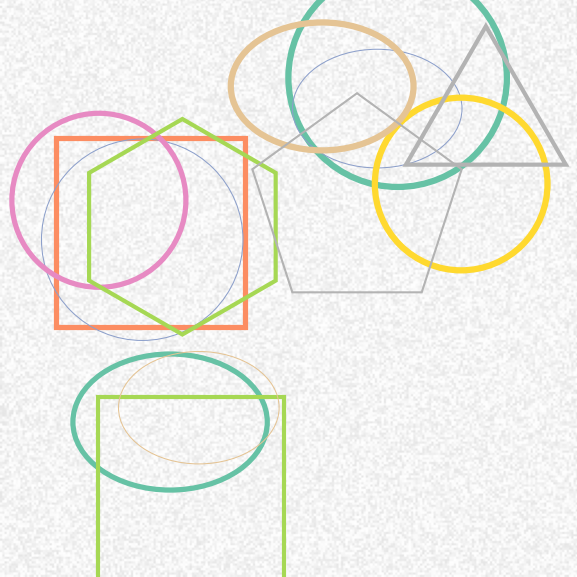[{"shape": "oval", "thickness": 2.5, "radius": 0.84, "center": [0.295, 0.268]}, {"shape": "circle", "thickness": 3, "radius": 0.95, "center": [0.689, 0.865]}, {"shape": "square", "thickness": 2.5, "radius": 0.82, "center": [0.261, 0.597]}, {"shape": "oval", "thickness": 0.5, "radius": 0.73, "center": [0.653, 0.811]}, {"shape": "circle", "thickness": 0.5, "radius": 0.87, "center": [0.246, 0.584]}, {"shape": "circle", "thickness": 2.5, "radius": 0.75, "center": [0.171, 0.652]}, {"shape": "square", "thickness": 2, "radius": 0.8, "center": [0.331, 0.151]}, {"shape": "hexagon", "thickness": 2, "radius": 0.93, "center": [0.316, 0.607]}, {"shape": "circle", "thickness": 3, "radius": 0.75, "center": [0.799, 0.681]}, {"shape": "oval", "thickness": 0.5, "radius": 0.7, "center": [0.344, 0.293]}, {"shape": "oval", "thickness": 3, "radius": 0.79, "center": [0.558, 0.849]}, {"shape": "triangle", "thickness": 2, "radius": 0.8, "center": [0.841, 0.794]}, {"shape": "pentagon", "thickness": 1, "radius": 0.95, "center": [0.618, 0.647]}]